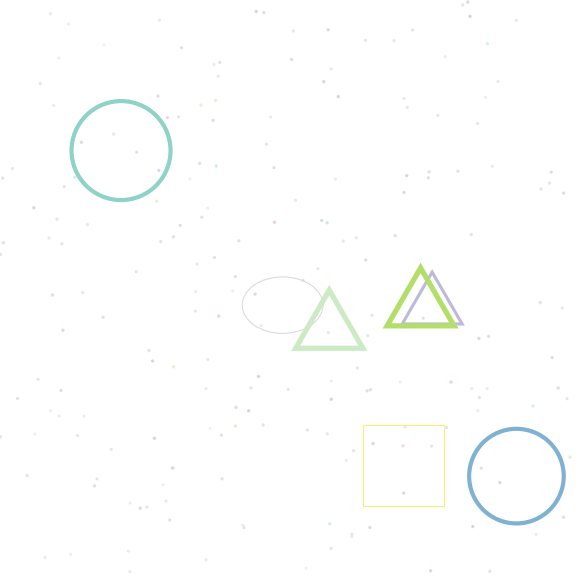[{"shape": "circle", "thickness": 2, "radius": 0.43, "center": [0.21, 0.738]}, {"shape": "triangle", "thickness": 1.5, "radius": 0.3, "center": [0.748, 0.468]}, {"shape": "circle", "thickness": 2, "radius": 0.41, "center": [0.894, 0.175]}, {"shape": "triangle", "thickness": 2.5, "radius": 0.33, "center": [0.728, 0.468]}, {"shape": "oval", "thickness": 0.5, "radius": 0.35, "center": [0.489, 0.471]}, {"shape": "triangle", "thickness": 2.5, "radius": 0.34, "center": [0.57, 0.43]}, {"shape": "square", "thickness": 0.5, "radius": 0.35, "center": [0.699, 0.194]}]